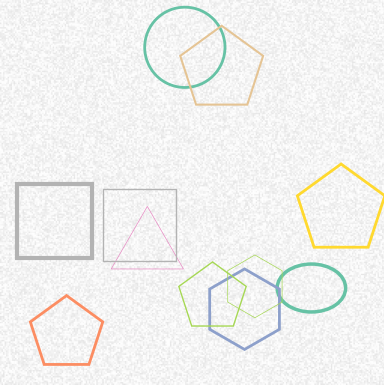[{"shape": "oval", "thickness": 2.5, "radius": 0.44, "center": [0.809, 0.252]}, {"shape": "circle", "thickness": 2, "radius": 0.52, "center": [0.48, 0.877]}, {"shape": "pentagon", "thickness": 2, "radius": 0.49, "center": [0.173, 0.133]}, {"shape": "hexagon", "thickness": 2, "radius": 0.52, "center": [0.635, 0.197]}, {"shape": "triangle", "thickness": 0.5, "radius": 0.54, "center": [0.383, 0.356]}, {"shape": "pentagon", "thickness": 1, "radius": 0.46, "center": [0.552, 0.228]}, {"shape": "hexagon", "thickness": 0.5, "radius": 0.41, "center": [0.662, 0.256]}, {"shape": "pentagon", "thickness": 2, "radius": 0.6, "center": [0.886, 0.455]}, {"shape": "pentagon", "thickness": 1.5, "radius": 0.57, "center": [0.576, 0.82]}, {"shape": "square", "thickness": 1, "radius": 0.47, "center": [0.363, 0.415]}, {"shape": "square", "thickness": 3, "radius": 0.48, "center": [0.141, 0.426]}]